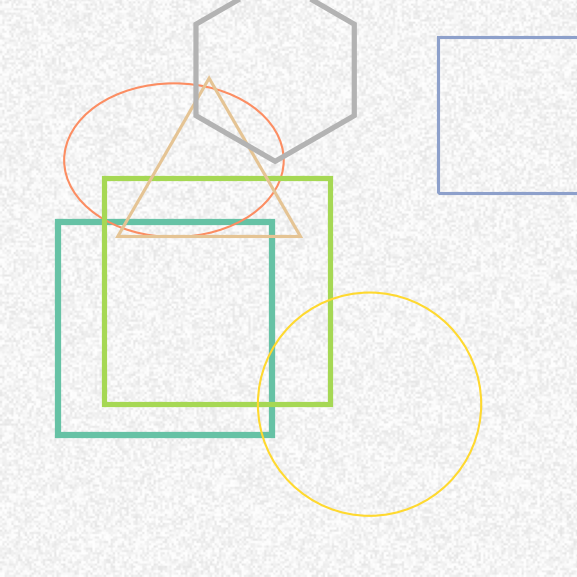[{"shape": "square", "thickness": 3, "radius": 0.92, "center": [0.286, 0.43]}, {"shape": "oval", "thickness": 1, "radius": 0.95, "center": [0.301, 0.722]}, {"shape": "square", "thickness": 1.5, "radius": 0.68, "center": [0.894, 0.8]}, {"shape": "square", "thickness": 2.5, "radius": 0.98, "center": [0.375, 0.495]}, {"shape": "circle", "thickness": 1, "radius": 0.97, "center": [0.64, 0.299]}, {"shape": "triangle", "thickness": 1.5, "radius": 0.91, "center": [0.362, 0.681]}, {"shape": "hexagon", "thickness": 2.5, "radius": 0.79, "center": [0.476, 0.878]}]